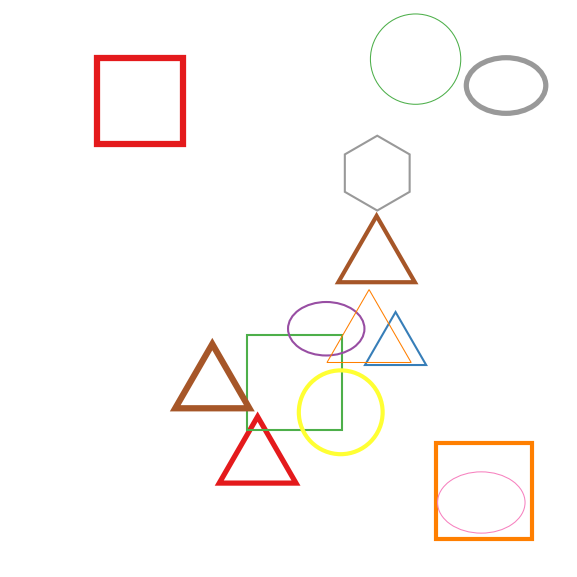[{"shape": "square", "thickness": 3, "radius": 0.37, "center": [0.242, 0.824]}, {"shape": "triangle", "thickness": 2.5, "radius": 0.38, "center": [0.446, 0.201]}, {"shape": "triangle", "thickness": 1, "radius": 0.31, "center": [0.685, 0.398]}, {"shape": "circle", "thickness": 0.5, "radius": 0.39, "center": [0.72, 0.897]}, {"shape": "square", "thickness": 1, "radius": 0.41, "center": [0.51, 0.337]}, {"shape": "oval", "thickness": 1, "radius": 0.33, "center": [0.565, 0.43]}, {"shape": "triangle", "thickness": 0.5, "radius": 0.42, "center": [0.639, 0.414]}, {"shape": "square", "thickness": 2, "radius": 0.42, "center": [0.839, 0.148]}, {"shape": "circle", "thickness": 2, "radius": 0.36, "center": [0.59, 0.285]}, {"shape": "triangle", "thickness": 3, "radius": 0.37, "center": [0.368, 0.329]}, {"shape": "triangle", "thickness": 2, "radius": 0.38, "center": [0.652, 0.549]}, {"shape": "oval", "thickness": 0.5, "radius": 0.38, "center": [0.833, 0.129]}, {"shape": "hexagon", "thickness": 1, "radius": 0.32, "center": [0.653, 0.699]}, {"shape": "oval", "thickness": 2.5, "radius": 0.34, "center": [0.876, 0.851]}]